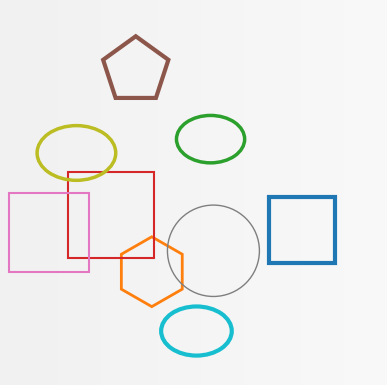[{"shape": "square", "thickness": 3, "radius": 0.42, "center": [0.78, 0.402]}, {"shape": "hexagon", "thickness": 2, "radius": 0.45, "center": [0.392, 0.294]}, {"shape": "oval", "thickness": 2.5, "radius": 0.44, "center": [0.543, 0.639]}, {"shape": "square", "thickness": 1.5, "radius": 0.56, "center": [0.286, 0.441]}, {"shape": "pentagon", "thickness": 3, "radius": 0.44, "center": [0.35, 0.817]}, {"shape": "square", "thickness": 1.5, "radius": 0.52, "center": [0.127, 0.396]}, {"shape": "circle", "thickness": 1, "radius": 0.59, "center": [0.551, 0.349]}, {"shape": "oval", "thickness": 2.5, "radius": 0.51, "center": [0.197, 0.603]}, {"shape": "oval", "thickness": 3, "radius": 0.46, "center": [0.507, 0.14]}]